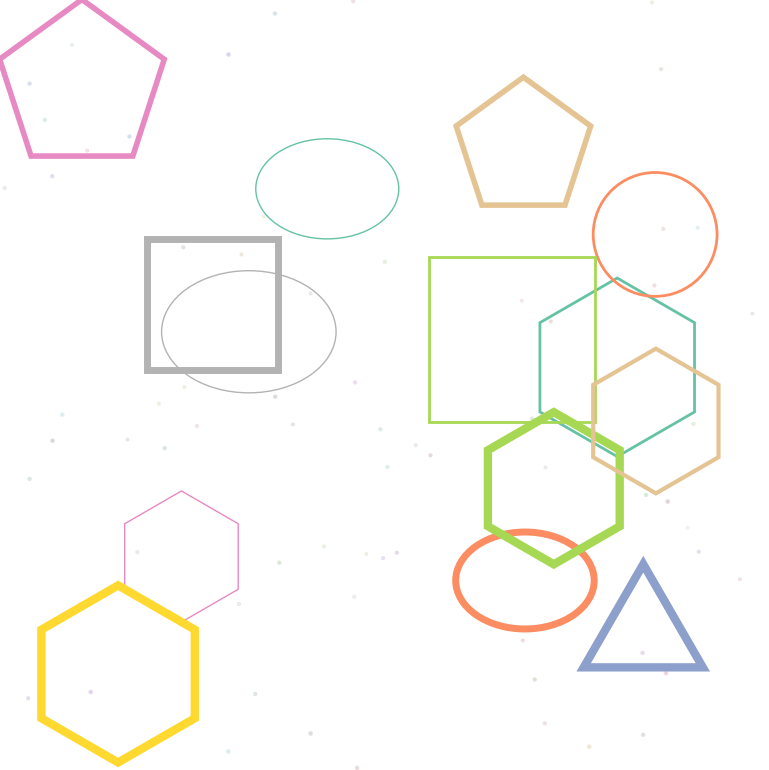[{"shape": "hexagon", "thickness": 1, "radius": 0.58, "center": [0.802, 0.523]}, {"shape": "oval", "thickness": 0.5, "radius": 0.46, "center": [0.425, 0.755]}, {"shape": "circle", "thickness": 1, "radius": 0.4, "center": [0.851, 0.696]}, {"shape": "oval", "thickness": 2.5, "radius": 0.45, "center": [0.682, 0.246]}, {"shape": "triangle", "thickness": 3, "radius": 0.45, "center": [0.835, 0.178]}, {"shape": "hexagon", "thickness": 0.5, "radius": 0.43, "center": [0.236, 0.277]}, {"shape": "pentagon", "thickness": 2, "radius": 0.56, "center": [0.106, 0.888]}, {"shape": "square", "thickness": 1, "radius": 0.54, "center": [0.665, 0.559]}, {"shape": "hexagon", "thickness": 3, "radius": 0.49, "center": [0.719, 0.366]}, {"shape": "hexagon", "thickness": 3, "radius": 0.58, "center": [0.153, 0.125]}, {"shape": "pentagon", "thickness": 2, "radius": 0.46, "center": [0.68, 0.808]}, {"shape": "hexagon", "thickness": 1.5, "radius": 0.47, "center": [0.852, 0.453]}, {"shape": "oval", "thickness": 0.5, "radius": 0.57, "center": [0.323, 0.569]}, {"shape": "square", "thickness": 2.5, "radius": 0.42, "center": [0.276, 0.604]}]